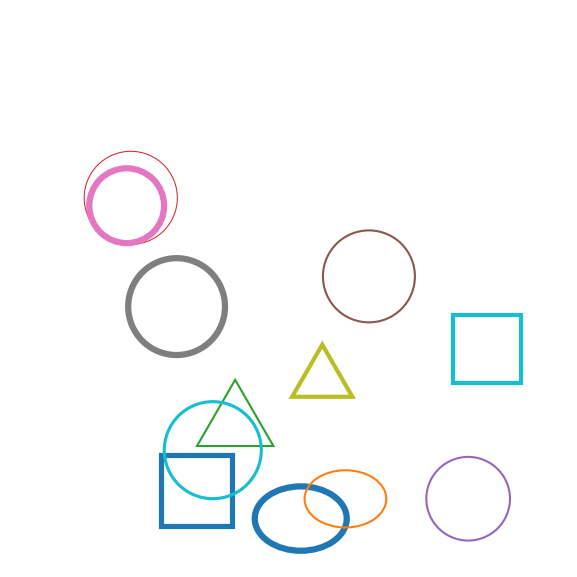[{"shape": "oval", "thickness": 3, "radius": 0.4, "center": [0.521, 0.101]}, {"shape": "square", "thickness": 2.5, "radius": 0.31, "center": [0.341, 0.149]}, {"shape": "oval", "thickness": 1, "radius": 0.35, "center": [0.598, 0.135]}, {"shape": "triangle", "thickness": 1, "radius": 0.38, "center": [0.407, 0.265]}, {"shape": "circle", "thickness": 0.5, "radius": 0.4, "center": [0.226, 0.657]}, {"shape": "circle", "thickness": 1, "radius": 0.36, "center": [0.811, 0.136]}, {"shape": "circle", "thickness": 1, "radius": 0.4, "center": [0.639, 0.521]}, {"shape": "circle", "thickness": 3, "radius": 0.32, "center": [0.219, 0.643]}, {"shape": "circle", "thickness": 3, "radius": 0.42, "center": [0.306, 0.468]}, {"shape": "triangle", "thickness": 2, "radius": 0.3, "center": [0.558, 0.342]}, {"shape": "circle", "thickness": 1.5, "radius": 0.42, "center": [0.368, 0.22]}, {"shape": "square", "thickness": 2, "radius": 0.3, "center": [0.843, 0.395]}]